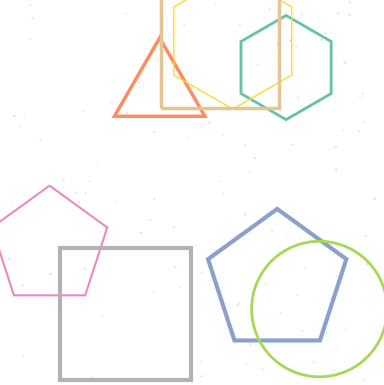[{"shape": "hexagon", "thickness": 2, "radius": 0.68, "center": [0.743, 0.825]}, {"shape": "triangle", "thickness": 2.5, "radius": 0.68, "center": [0.415, 0.766]}, {"shape": "pentagon", "thickness": 3, "radius": 0.94, "center": [0.72, 0.268]}, {"shape": "pentagon", "thickness": 1.5, "radius": 0.79, "center": [0.129, 0.36]}, {"shape": "circle", "thickness": 2, "radius": 0.88, "center": [0.83, 0.197]}, {"shape": "hexagon", "thickness": 1, "radius": 0.88, "center": [0.605, 0.893]}, {"shape": "square", "thickness": 2.5, "radius": 0.77, "center": [0.571, 0.873]}, {"shape": "square", "thickness": 3, "radius": 0.86, "center": [0.326, 0.185]}]